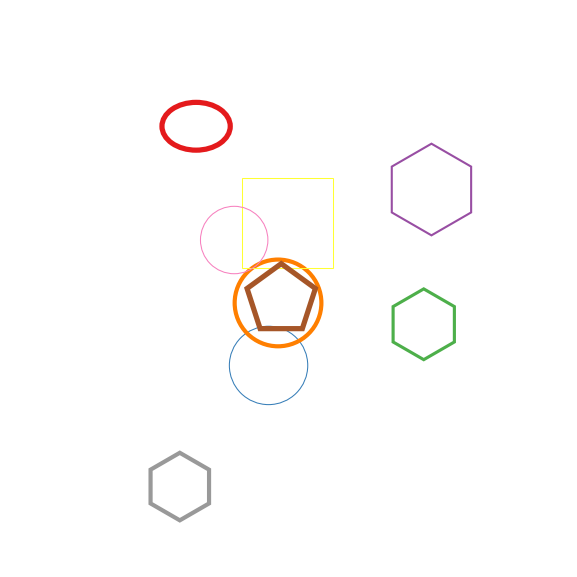[{"shape": "oval", "thickness": 2.5, "radius": 0.3, "center": [0.34, 0.78]}, {"shape": "circle", "thickness": 0.5, "radius": 0.34, "center": [0.465, 0.366]}, {"shape": "hexagon", "thickness": 1.5, "radius": 0.31, "center": [0.734, 0.438]}, {"shape": "hexagon", "thickness": 1, "radius": 0.4, "center": [0.747, 0.671]}, {"shape": "circle", "thickness": 2, "radius": 0.38, "center": [0.481, 0.475]}, {"shape": "square", "thickness": 0.5, "radius": 0.39, "center": [0.497, 0.613]}, {"shape": "pentagon", "thickness": 2.5, "radius": 0.31, "center": [0.487, 0.48]}, {"shape": "circle", "thickness": 0.5, "radius": 0.29, "center": [0.406, 0.584]}, {"shape": "hexagon", "thickness": 2, "radius": 0.29, "center": [0.311, 0.157]}]